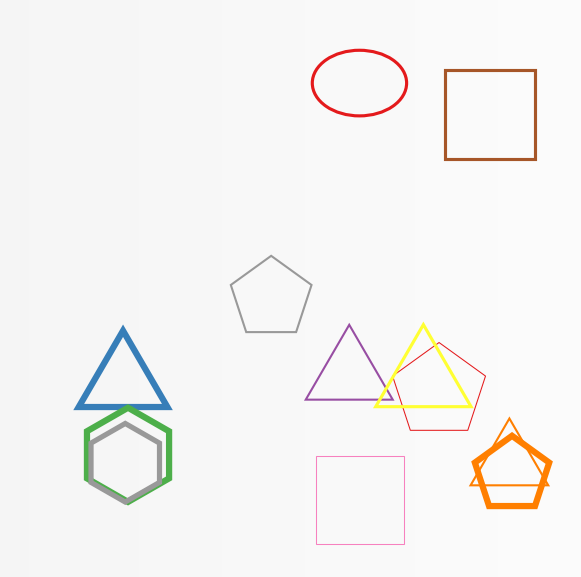[{"shape": "oval", "thickness": 1.5, "radius": 0.41, "center": [0.618, 0.855]}, {"shape": "pentagon", "thickness": 0.5, "radius": 0.42, "center": [0.755, 0.322]}, {"shape": "triangle", "thickness": 3, "radius": 0.44, "center": [0.212, 0.338]}, {"shape": "hexagon", "thickness": 3, "radius": 0.41, "center": [0.22, 0.212]}, {"shape": "triangle", "thickness": 1, "radius": 0.43, "center": [0.601, 0.35]}, {"shape": "pentagon", "thickness": 3, "radius": 0.34, "center": [0.881, 0.177]}, {"shape": "triangle", "thickness": 1, "radius": 0.39, "center": [0.876, 0.197]}, {"shape": "triangle", "thickness": 1.5, "radius": 0.47, "center": [0.728, 0.342]}, {"shape": "square", "thickness": 1.5, "radius": 0.39, "center": [0.843, 0.801]}, {"shape": "square", "thickness": 0.5, "radius": 0.38, "center": [0.619, 0.133]}, {"shape": "hexagon", "thickness": 2.5, "radius": 0.34, "center": [0.216, 0.198]}, {"shape": "pentagon", "thickness": 1, "radius": 0.37, "center": [0.467, 0.483]}]